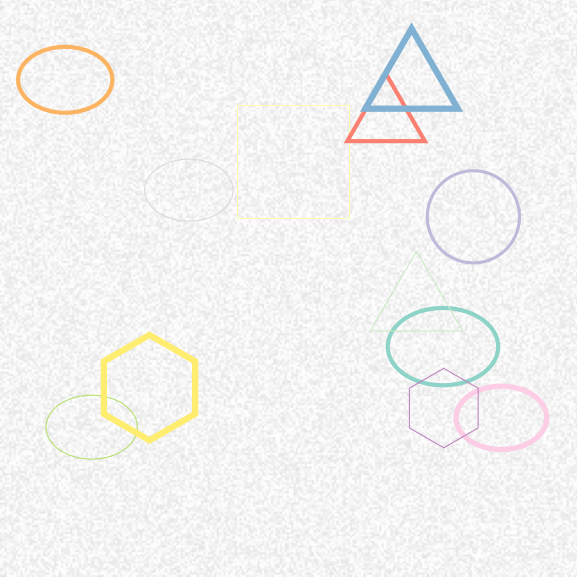[{"shape": "oval", "thickness": 2, "radius": 0.48, "center": [0.767, 0.399]}, {"shape": "square", "thickness": 0.5, "radius": 0.49, "center": [0.507, 0.719]}, {"shape": "circle", "thickness": 1.5, "radius": 0.4, "center": [0.82, 0.624]}, {"shape": "triangle", "thickness": 2, "radius": 0.39, "center": [0.668, 0.794]}, {"shape": "triangle", "thickness": 3, "radius": 0.46, "center": [0.713, 0.857]}, {"shape": "oval", "thickness": 2, "radius": 0.41, "center": [0.113, 0.861]}, {"shape": "oval", "thickness": 0.5, "radius": 0.4, "center": [0.159, 0.259]}, {"shape": "oval", "thickness": 2.5, "radius": 0.39, "center": [0.868, 0.276]}, {"shape": "oval", "thickness": 0.5, "radius": 0.38, "center": [0.327, 0.67]}, {"shape": "hexagon", "thickness": 0.5, "radius": 0.34, "center": [0.768, 0.293]}, {"shape": "triangle", "thickness": 0.5, "radius": 0.46, "center": [0.721, 0.472]}, {"shape": "hexagon", "thickness": 3, "radius": 0.46, "center": [0.259, 0.328]}]